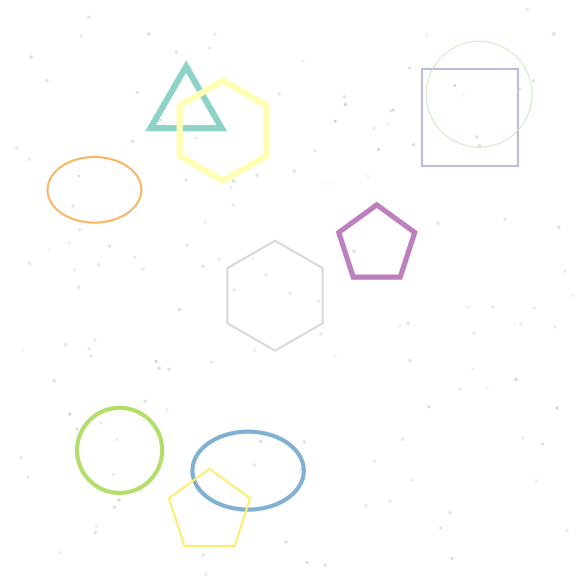[{"shape": "triangle", "thickness": 3, "radius": 0.36, "center": [0.322, 0.813]}, {"shape": "hexagon", "thickness": 3, "radius": 0.43, "center": [0.386, 0.773]}, {"shape": "square", "thickness": 1, "radius": 0.42, "center": [0.814, 0.796]}, {"shape": "oval", "thickness": 2, "radius": 0.48, "center": [0.43, 0.184]}, {"shape": "oval", "thickness": 1, "radius": 0.41, "center": [0.164, 0.67]}, {"shape": "circle", "thickness": 2, "radius": 0.37, "center": [0.207, 0.219]}, {"shape": "hexagon", "thickness": 1, "radius": 0.48, "center": [0.476, 0.487]}, {"shape": "pentagon", "thickness": 2.5, "radius": 0.35, "center": [0.652, 0.575]}, {"shape": "circle", "thickness": 0.5, "radius": 0.46, "center": [0.83, 0.836]}, {"shape": "pentagon", "thickness": 1, "radius": 0.37, "center": [0.363, 0.113]}]